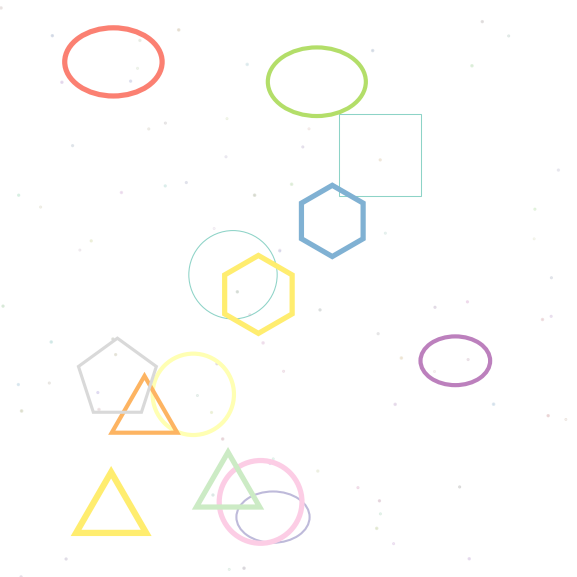[{"shape": "square", "thickness": 0.5, "radius": 0.35, "center": [0.659, 0.73]}, {"shape": "circle", "thickness": 0.5, "radius": 0.38, "center": [0.403, 0.523]}, {"shape": "circle", "thickness": 2, "radius": 0.35, "center": [0.335, 0.316]}, {"shape": "oval", "thickness": 1, "radius": 0.32, "center": [0.473, 0.104]}, {"shape": "oval", "thickness": 2.5, "radius": 0.42, "center": [0.196, 0.892]}, {"shape": "hexagon", "thickness": 2.5, "radius": 0.31, "center": [0.575, 0.617]}, {"shape": "triangle", "thickness": 2, "radius": 0.33, "center": [0.25, 0.283]}, {"shape": "oval", "thickness": 2, "radius": 0.42, "center": [0.549, 0.858]}, {"shape": "circle", "thickness": 2.5, "radius": 0.36, "center": [0.451, 0.13]}, {"shape": "pentagon", "thickness": 1.5, "radius": 0.35, "center": [0.203, 0.343]}, {"shape": "oval", "thickness": 2, "radius": 0.3, "center": [0.788, 0.374]}, {"shape": "triangle", "thickness": 2.5, "radius": 0.32, "center": [0.395, 0.153]}, {"shape": "triangle", "thickness": 3, "radius": 0.35, "center": [0.192, 0.111]}, {"shape": "hexagon", "thickness": 2.5, "radius": 0.34, "center": [0.447, 0.489]}]